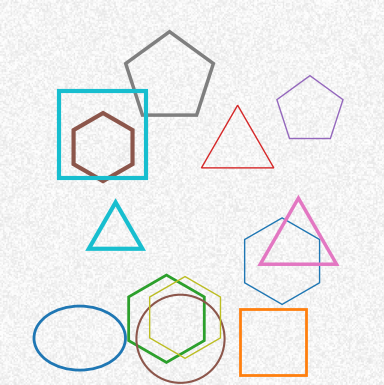[{"shape": "oval", "thickness": 2, "radius": 0.59, "center": [0.207, 0.122]}, {"shape": "hexagon", "thickness": 1, "radius": 0.56, "center": [0.733, 0.322]}, {"shape": "square", "thickness": 2, "radius": 0.43, "center": [0.709, 0.111]}, {"shape": "hexagon", "thickness": 2, "radius": 0.57, "center": [0.432, 0.172]}, {"shape": "triangle", "thickness": 1, "radius": 0.54, "center": [0.617, 0.618]}, {"shape": "pentagon", "thickness": 1, "radius": 0.45, "center": [0.805, 0.713]}, {"shape": "hexagon", "thickness": 3, "radius": 0.44, "center": [0.268, 0.618]}, {"shape": "circle", "thickness": 1.5, "radius": 0.57, "center": [0.469, 0.12]}, {"shape": "triangle", "thickness": 2.5, "radius": 0.57, "center": [0.775, 0.371]}, {"shape": "pentagon", "thickness": 2.5, "radius": 0.6, "center": [0.44, 0.798]}, {"shape": "hexagon", "thickness": 1, "radius": 0.53, "center": [0.481, 0.175]}, {"shape": "square", "thickness": 3, "radius": 0.57, "center": [0.267, 0.651]}, {"shape": "triangle", "thickness": 3, "radius": 0.4, "center": [0.3, 0.394]}]